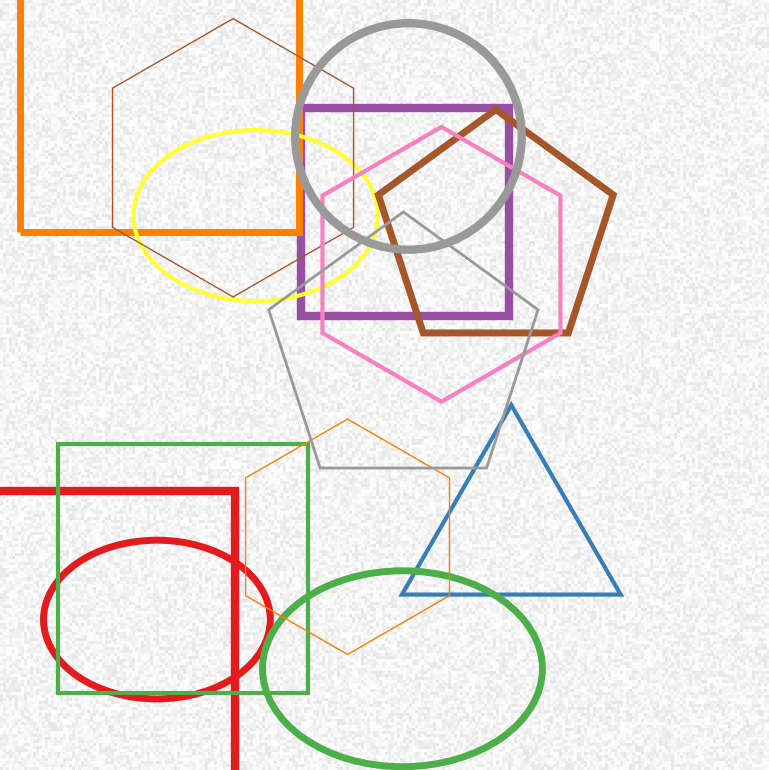[{"shape": "square", "thickness": 3, "radius": 0.93, "center": [0.119, 0.177]}, {"shape": "oval", "thickness": 2.5, "radius": 0.74, "center": [0.204, 0.195]}, {"shape": "triangle", "thickness": 1.5, "radius": 0.82, "center": [0.664, 0.31]}, {"shape": "oval", "thickness": 2.5, "radius": 0.91, "center": [0.523, 0.131]}, {"shape": "square", "thickness": 1.5, "radius": 0.81, "center": [0.237, 0.262]}, {"shape": "square", "thickness": 3, "radius": 0.67, "center": [0.526, 0.724]}, {"shape": "hexagon", "thickness": 0.5, "radius": 0.76, "center": [0.451, 0.303]}, {"shape": "square", "thickness": 2.5, "radius": 0.9, "center": [0.207, 0.879]}, {"shape": "oval", "thickness": 1.5, "radius": 0.79, "center": [0.332, 0.72]}, {"shape": "hexagon", "thickness": 0.5, "radius": 0.9, "center": [0.303, 0.795]}, {"shape": "pentagon", "thickness": 2.5, "radius": 0.8, "center": [0.644, 0.697]}, {"shape": "hexagon", "thickness": 1.5, "radius": 0.89, "center": [0.573, 0.657]}, {"shape": "pentagon", "thickness": 1, "radius": 0.92, "center": [0.524, 0.541]}, {"shape": "circle", "thickness": 3, "radius": 0.74, "center": [0.53, 0.823]}]